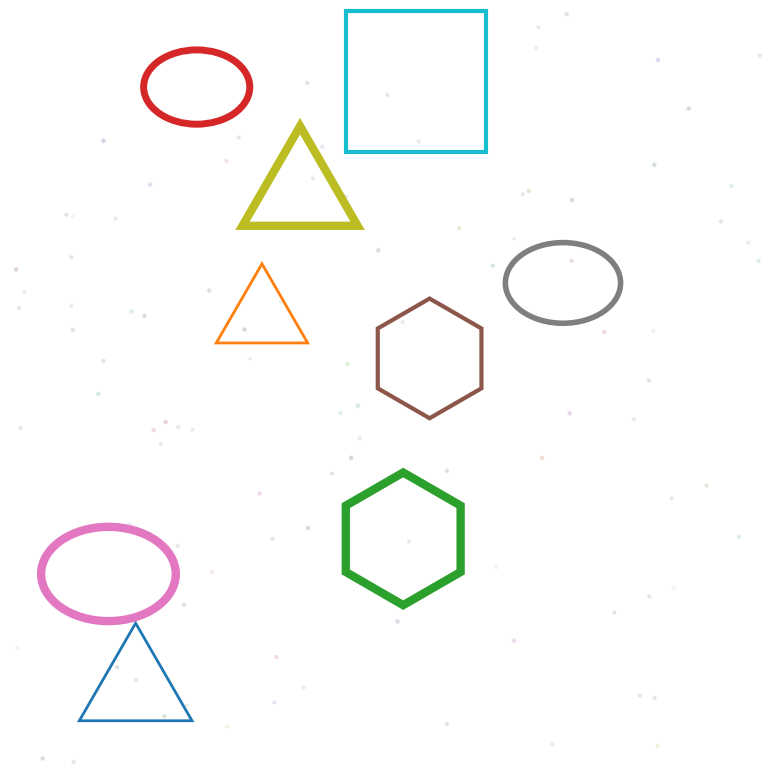[{"shape": "triangle", "thickness": 1, "radius": 0.42, "center": [0.176, 0.106]}, {"shape": "triangle", "thickness": 1, "radius": 0.34, "center": [0.34, 0.589]}, {"shape": "hexagon", "thickness": 3, "radius": 0.43, "center": [0.524, 0.3]}, {"shape": "oval", "thickness": 2.5, "radius": 0.34, "center": [0.255, 0.887]}, {"shape": "hexagon", "thickness": 1.5, "radius": 0.39, "center": [0.558, 0.535]}, {"shape": "oval", "thickness": 3, "radius": 0.44, "center": [0.141, 0.255]}, {"shape": "oval", "thickness": 2, "radius": 0.37, "center": [0.731, 0.633]}, {"shape": "triangle", "thickness": 3, "radius": 0.43, "center": [0.39, 0.75]}, {"shape": "square", "thickness": 1.5, "radius": 0.46, "center": [0.54, 0.894]}]